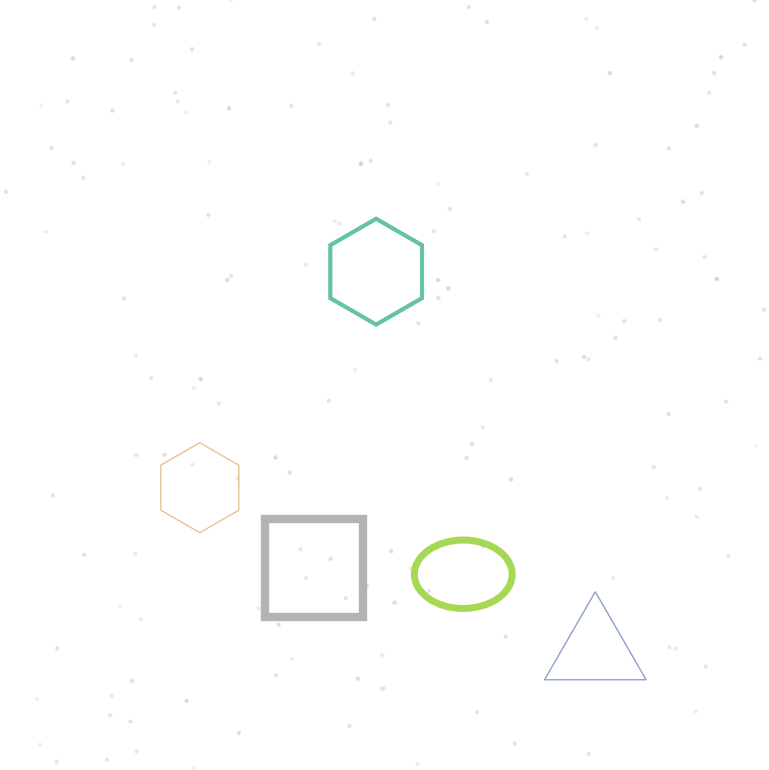[{"shape": "hexagon", "thickness": 1.5, "radius": 0.34, "center": [0.488, 0.647]}, {"shape": "triangle", "thickness": 0.5, "radius": 0.38, "center": [0.773, 0.155]}, {"shape": "oval", "thickness": 2.5, "radius": 0.32, "center": [0.602, 0.254]}, {"shape": "hexagon", "thickness": 0.5, "radius": 0.29, "center": [0.259, 0.367]}, {"shape": "square", "thickness": 3, "radius": 0.32, "center": [0.408, 0.262]}]